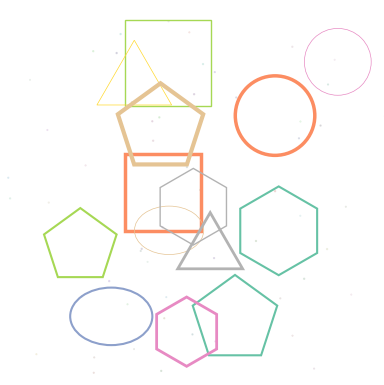[{"shape": "hexagon", "thickness": 1.5, "radius": 0.58, "center": [0.724, 0.401]}, {"shape": "pentagon", "thickness": 1.5, "radius": 0.58, "center": [0.61, 0.171]}, {"shape": "circle", "thickness": 2.5, "radius": 0.52, "center": [0.714, 0.7]}, {"shape": "square", "thickness": 2.5, "radius": 0.5, "center": [0.423, 0.5]}, {"shape": "oval", "thickness": 1.5, "radius": 0.53, "center": [0.289, 0.178]}, {"shape": "hexagon", "thickness": 2, "radius": 0.45, "center": [0.485, 0.139]}, {"shape": "circle", "thickness": 0.5, "radius": 0.43, "center": [0.877, 0.839]}, {"shape": "square", "thickness": 1, "radius": 0.56, "center": [0.436, 0.837]}, {"shape": "pentagon", "thickness": 1.5, "radius": 0.5, "center": [0.209, 0.36]}, {"shape": "triangle", "thickness": 0.5, "radius": 0.56, "center": [0.349, 0.783]}, {"shape": "pentagon", "thickness": 3, "radius": 0.58, "center": [0.417, 0.667]}, {"shape": "oval", "thickness": 0.5, "radius": 0.45, "center": [0.439, 0.402]}, {"shape": "hexagon", "thickness": 1, "radius": 0.5, "center": [0.502, 0.463]}, {"shape": "triangle", "thickness": 2, "radius": 0.49, "center": [0.546, 0.35]}]